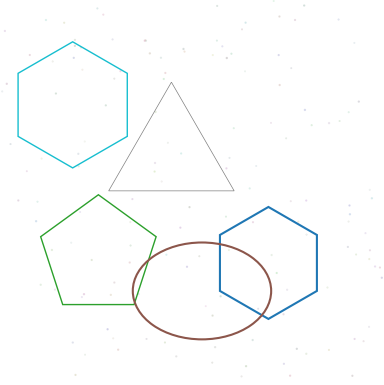[{"shape": "hexagon", "thickness": 1.5, "radius": 0.73, "center": [0.697, 0.317]}, {"shape": "pentagon", "thickness": 1, "radius": 0.79, "center": [0.256, 0.336]}, {"shape": "oval", "thickness": 1.5, "radius": 0.9, "center": [0.525, 0.244]}, {"shape": "triangle", "thickness": 0.5, "radius": 0.94, "center": [0.445, 0.598]}, {"shape": "hexagon", "thickness": 1, "radius": 0.82, "center": [0.189, 0.728]}]